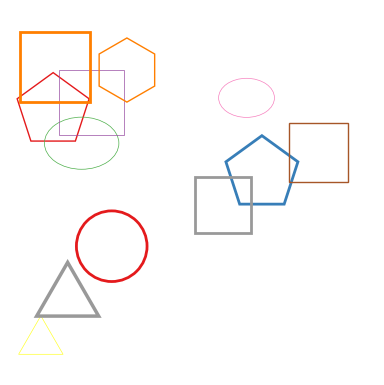[{"shape": "circle", "thickness": 2, "radius": 0.46, "center": [0.29, 0.361]}, {"shape": "pentagon", "thickness": 1, "radius": 0.49, "center": [0.138, 0.713]}, {"shape": "pentagon", "thickness": 2, "radius": 0.49, "center": [0.68, 0.549]}, {"shape": "oval", "thickness": 0.5, "radius": 0.48, "center": [0.212, 0.628]}, {"shape": "square", "thickness": 0.5, "radius": 0.42, "center": [0.237, 0.734]}, {"shape": "hexagon", "thickness": 1, "radius": 0.42, "center": [0.33, 0.818]}, {"shape": "square", "thickness": 2, "radius": 0.46, "center": [0.143, 0.826]}, {"shape": "triangle", "thickness": 0.5, "radius": 0.33, "center": [0.106, 0.113]}, {"shape": "square", "thickness": 1, "radius": 0.38, "center": [0.827, 0.603]}, {"shape": "oval", "thickness": 0.5, "radius": 0.36, "center": [0.64, 0.746]}, {"shape": "square", "thickness": 2, "radius": 0.37, "center": [0.579, 0.467]}, {"shape": "triangle", "thickness": 2.5, "radius": 0.46, "center": [0.176, 0.225]}]